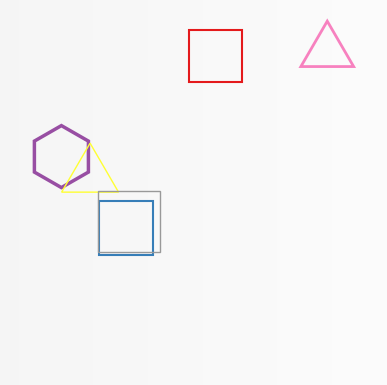[{"shape": "square", "thickness": 1.5, "radius": 0.34, "center": [0.555, 0.855]}, {"shape": "square", "thickness": 1.5, "radius": 0.35, "center": [0.325, 0.408]}, {"shape": "hexagon", "thickness": 2.5, "radius": 0.4, "center": [0.158, 0.593]}, {"shape": "triangle", "thickness": 1, "radius": 0.42, "center": [0.232, 0.543]}, {"shape": "triangle", "thickness": 2, "radius": 0.39, "center": [0.845, 0.866]}, {"shape": "square", "thickness": 1, "radius": 0.4, "center": [0.334, 0.424]}]